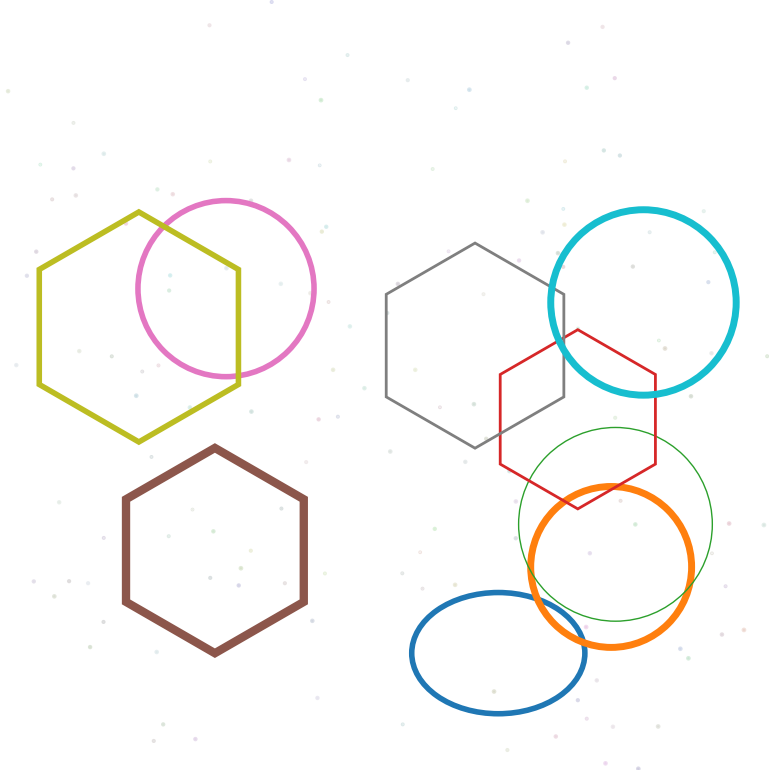[{"shape": "oval", "thickness": 2, "radius": 0.56, "center": [0.647, 0.152]}, {"shape": "circle", "thickness": 2.5, "radius": 0.52, "center": [0.794, 0.264]}, {"shape": "circle", "thickness": 0.5, "radius": 0.63, "center": [0.799, 0.319]}, {"shape": "hexagon", "thickness": 1, "radius": 0.58, "center": [0.75, 0.455]}, {"shape": "hexagon", "thickness": 3, "radius": 0.67, "center": [0.279, 0.285]}, {"shape": "circle", "thickness": 2, "radius": 0.57, "center": [0.294, 0.625]}, {"shape": "hexagon", "thickness": 1, "radius": 0.67, "center": [0.617, 0.551]}, {"shape": "hexagon", "thickness": 2, "radius": 0.75, "center": [0.18, 0.575]}, {"shape": "circle", "thickness": 2.5, "radius": 0.6, "center": [0.836, 0.607]}]